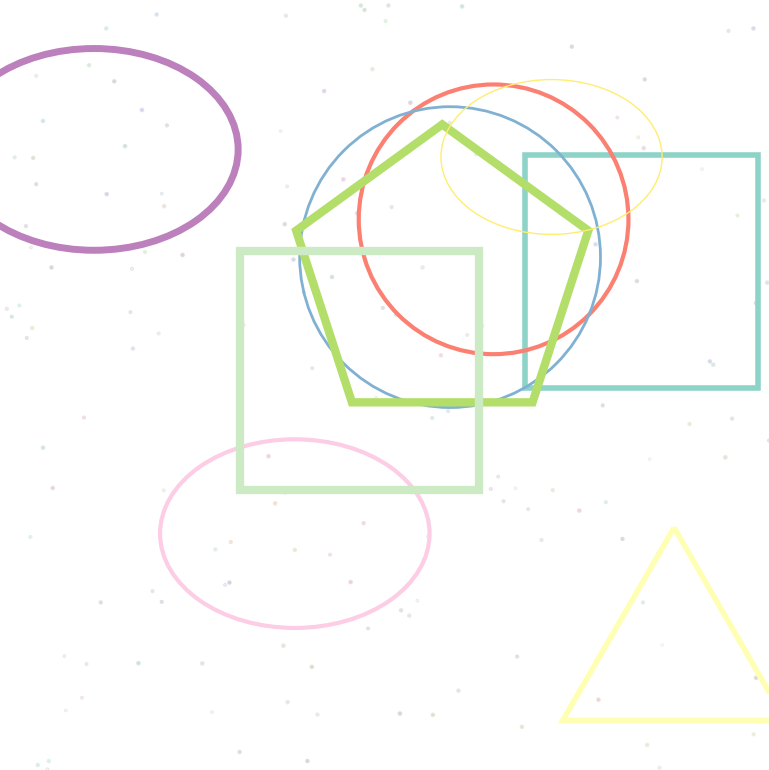[{"shape": "square", "thickness": 2, "radius": 0.76, "center": [0.834, 0.648]}, {"shape": "triangle", "thickness": 2, "radius": 0.83, "center": [0.875, 0.148]}, {"shape": "circle", "thickness": 1.5, "radius": 0.88, "center": [0.641, 0.715]}, {"shape": "circle", "thickness": 1, "radius": 0.98, "center": [0.585, 0.666]}, {"shape": "pentagon", "thickness": 3, "radius": 1.0, "center": [0.574, 0.639]}, {"shape": "oval", "thickness": 1.5, "radius": 0.87, "center": [0.383, 0.307]}, {"shape": "oval", "thickness": 2.5, "radius": 0.94, "center": [0.122, 0.806]}, {"shape": "square", "thickness": 3, "radius": 0.77, "center": [0.467, 0.519]}, {"shape": "oval", "thickness": 0.5, "radius": 0.72, "center": [0.716, 0.796]}]